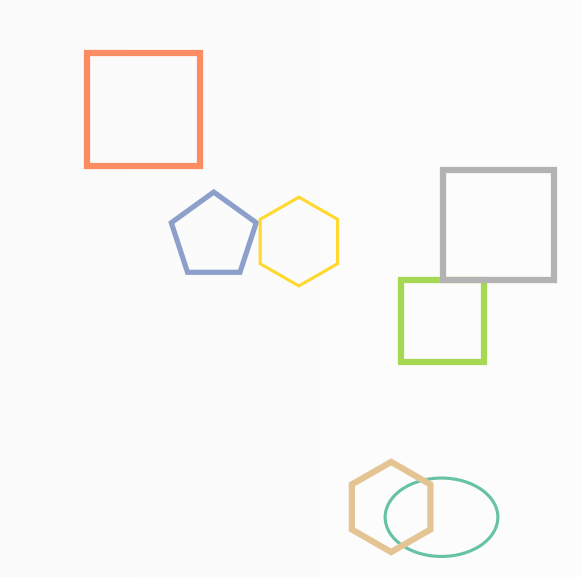[{"shape": "oval", "thickness": 1.5, "radius": 0.48, "center": [0.76, 0.103]}, {"shape": "square", "thickness": 3, "radius": 0.49, "center": [0.247, 0.809]}, {"shape": "pentagon", "thickness": 2.5, "radius": 0.38, "center": [0.368, 0.59]}, {"shape": "square", "thickness": 3, "radius": 0.36, "center": [0.761, 0.443]}, {"shape": "hexagon", "thickness": 1.5, "radius": 0.38, "center": [0.514, 0.581]}, {"shape": "hexagon", "thickness": 3, "radius": 0.39, "center": [0.673, 0.121]}, {"shape": "square", "thickness": 3, "radius": 0.48, "center": [0.858, 0.609]}]